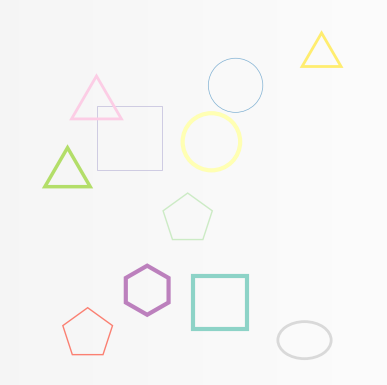[{"shape": "square", "thickness": 3, "radius": 0.35, "center": [0.568, 0.214]}, {"shape": "circle", "thickness": 3, "radius": 0.37, "center": [0.546, 0.632]}, {"shape": "square", "thickness": 0.5, "radius": 0.42, "center": [0.334, 0.642]}, {"shape": "pentagon", "thickness": 1, "radius": 0.34, "center": [0.226, 0.133]}, {"shape": "circle", "thickness": 0.5, "radius": 0.35, "center": [0.608, 0.778]}, {"shape": "triangle", "thickness": 2.5, "radius": 0.34, "center": [0.174, 0.549]}, {"shape": "triangle", "thickness": 2, "radius": 0.37, "center": [0.249, 0.728]}, {"shape": "oval", "thickness": 2, "radius": 0.34, "center": [0.786, 0.116]}, {"shape": "hexagon", "thickness": 3, "radius": 0.32, "center": [0.38, 0.246]}, {"shape": "pentagon", "thickness": 1, "radius": 0.33, "center": [0.484, 0.432]}, {"shape": "triangle", "thickness": 2, "radius": 0.29, "center": [0.83, 0.856]}]